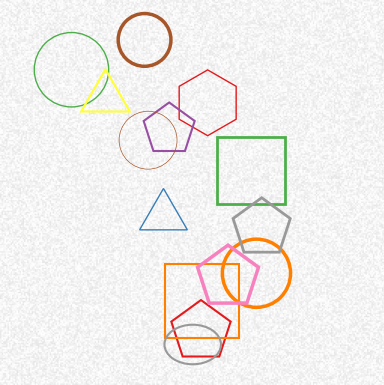[{"shape": "hexagon", "thickness": 1, "radius": 0.43, "center": [0.539, 0.733]}, {"shape": "pentagon", "thickness": 1.5, "radius": 0.41, "center": [0.522, 0.14]}, {"shape": "triangle", "thickness": 1, "radius": 0.36, "center": [0.425, 0.439]}, {"shape": "square", "thickness": 2, "radius": 0.44, "center": [0.652, 0.557]}, {"shape": "circle", "thickness": 1, "radius": 0.48, "center": [0.186, 0.819]}, {"shape": "pentagon", "thickness": 1.5, "radius": 0.35, "center": [0.439, 0.664]}, {"shape": "square", "thickness": 1.5, "radius": 0.48, "center": [0.524, 0.219]}, {"shape": "circle", "thickness": 2.5, "radius": 0.44, "center": [0.666, 0.29]}, {"shape": "triangle", "thickness": 1.5, "radius": 0.37, "center": [0.274, 0.747]}, {"shape": "circle", "thickness": 2.5, "radius": 0.34, "center": [0.375, 0.896]}, {"shape": "circle", "thickness": 0.5, "radius": 0.38, "center": [0.385, 0.636]}, {"shape": "pentagon", "thickness": 2.5, "radius": 0.42, "center": [0.592, 0.28]}, {"shape": "pentagon", "thickness": 2, "radius": 0.39, "center": [0.68, 0.408]}, {"shape": "oval", "thickness": 1.5, "radius": 0.37, "center": [0.501, 0.105]}]